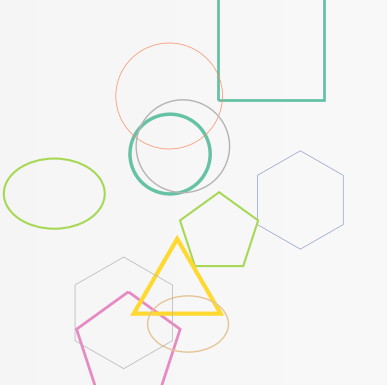[{"shape": "square", "thickness": 2, "radius": 0.68, "center": [0.699, 0.876]}, {"shape": "circle", "thickness": 2.5, "radius": 0.52, "center": [0.439, 0.6]}, {"shape": "circle", "thickness": 0.5, "radius": 0.69, "center": [0.437, 0.751]}, {"shape": "hexagon", "thickness": 0.5, "radius": 0.64, "center": [0.775, 0.481]}, {"shape": "pentagon", "thickness": 2, "radius": 0.7, "center": [0.331, 0.101]}, {"shape": "pentagon", "thickness": 1.5, "radius": 0.53, "center": [0.565, 0.395]}, {"shape": "oval", "thickness": 1.5, "radius": 0.65, "center": [0.14, 0.497]}, {"shape": "triangle", "thickness": 3, "radius": 0.65, "center": [0.457, 0.25]}, {"shape": "oval", "thickness": 1, "radius": 0.52, "center": [0.485, 0.158]}, {"shape": "circle", "thickness": 1, "radius": 0.6, "center": [0.472, 0.62]}, {"shape": "hexagon", "thickness": 0.5, "radius": 0.72, "center": [0.319, 0.187]}]